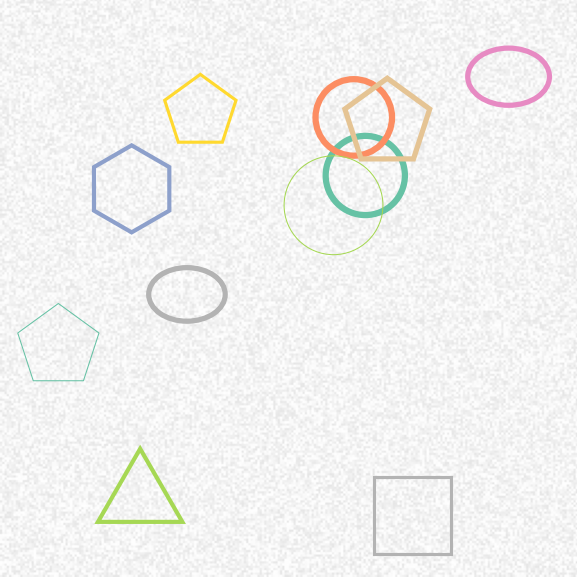[{"shape": "circle", "thickness": 3, "radius": 0.34, "center": [0.633, 0.695]}, {"shape": "pentagon", "thickness": 0.5, "radius": 0.37, "center": [0.101, 0.4]}, {"shape": "circle", "thickness": 3, "radius": 0.33, "center": [0.613, 0.796]}, {"shape": "hexagon", "thickness": 2, "radius": 0.38, "center": [0.228, 0.672]}, {"shape": "oval", "thickness": 2.5, "radius": 0.35, "center": [0.881, 0.866]}, {"shape": "circle", "thickness": 0.5, "radius": 0.43, "center": [0.578, 0.644]}, {"shape": "triangle", "thickness": 2, "radius": 0.42, "center": [0.243, 0.138]}, {"shape": "pentagon", "thickness": 1.5, "radius": 0.32, "center": [0.347, 0.805]}, {"shape": "pentagon", "thickness": 2.5, "radius": 0.39, "center": [0.671, 0.786]}, {"shape": "square", "thickness": 1.5, "radius": 0.33, "center": [0.714, 0.107]}, {"shape": "oval", "thickness": 2.5, "radius": 0.33, "center": [0.324, 0.489]}]